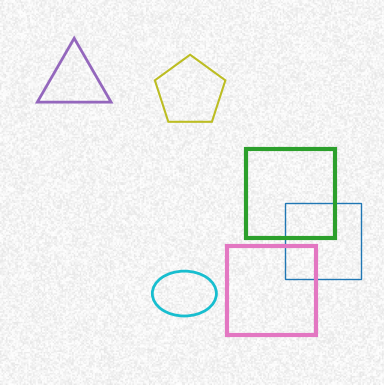[{"shape": "square", "thickness": 1, "radius": 0.49, "center": [0.839, 0.374]}, {"shape": "square", "thickness": 3, "radius": 0.58, "center": [0.755, 0.498]}, {"shape": "triangle", "thickness": 2, "radius": 0.55, "center": [0.193, 0.79]}, {"shape": "square", "thickness": 3, "radius": 0.58, "center": [0.705, 0.245]}, {"shape": "pentagon", "thickness": 1.5, "radius": 0.48, "center": [0.494, 0.762]}, {"shape": "oval", "thickness": 2, "radius": 0.42, "center": [0.479, 0.238]}]